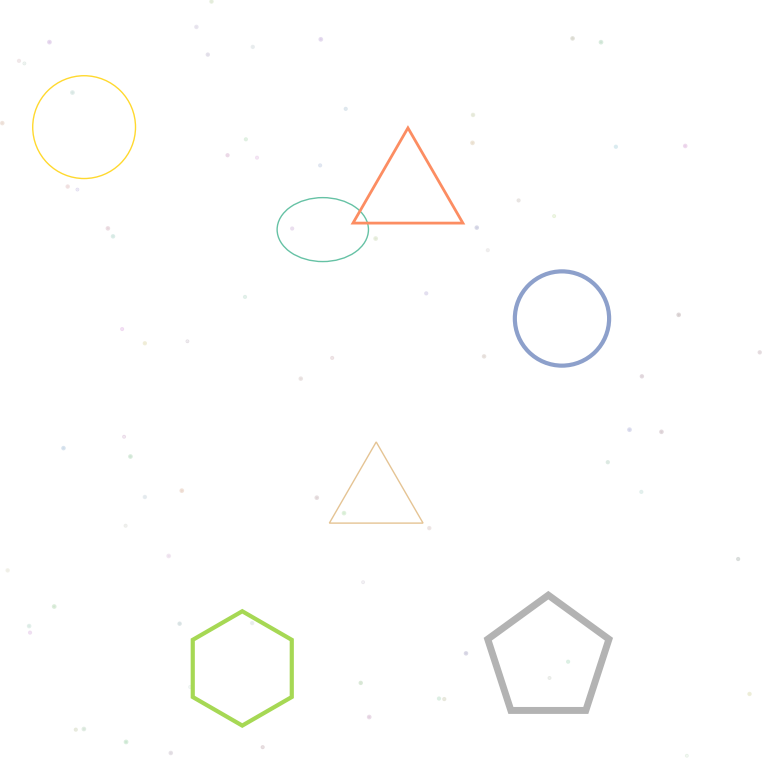[{"shape": "oval", "thickness": 0.5, "radius": 0.3, "center": [0.419, 0.702]}, {"shape": "triangle", "thickness": 1, "radius": 0.41, "center": [0.53, 0.751]}, {"shape": "circle", "thickness": 1.5, "radius": 0.31, "center": [0.73, 0.586]}, {"shape": "hexagon", "thickness": 1.5, "radius": 0.37, "center": [0.315, 0.132]}, {"shape": "circle", "thickness": 0.5, "radius": 0.33, "center": [0.109, 0.835]}, {"shape": "triangle", "thickness": 0.5, "radius": 0.35, "center": [0.489, 0.356]}, {"shape": "pentagon", "thickness": 2.5, "radius": 0.41, "center": [0.712, 0.144]}]